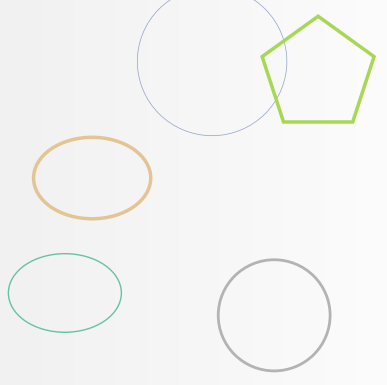[{"shape": "oval", "thickness": 1, "radius": 0.73, "center": [0.167, 0.239]}, {"shape": "circle", "thickness": 0.5, "radius": 0.96, "center": [0.547, 0.841]}, {"shape": "pentagon", "thickness": 2.5, "radius": 0.76, "center": [0.821, 0.806]}, {"shape": "oval", "thickness": 2.5, "radius": 0.76, "center": [0.238, 0.538]}, {"shape": "circle", "thickness": 2, "radius": 0.72, "center": [0.708, 0.181]}]